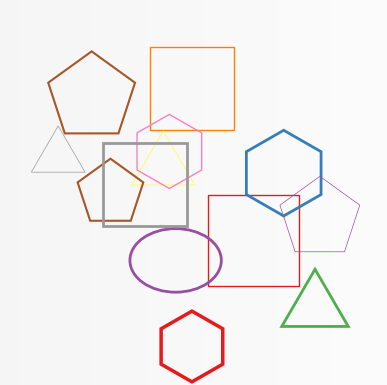[{"shape": "square", "thickness": 1, "radius": 0.59, "center": [0.654, 0.376]}, {"shape": "hexagon", "thickness": 2.5, "radius": 0.46, "center": [0.495, 0.1]}, {"shape": "hexagon", "thickness": 2, "radius": 0.56, "center": [0.732, 0.55]}, {"shape": "triangle", "thickness": 2, "radius": 0.49, "center": [0.813, 0.202]}, {"shape": "pentagon", "thickness": 0.5, "radius": 0.54, "center": [0.825, 0.434]}, {"shape": "oval", "thickness": 2, "radius": 0.59, "center": [0.453, 0.324]}, {"shape": "square", "thickness": 1, "radius": 0.54, "center": [0.495, 0.77]}, {"shape": "triangle", "thickness": 0.5, "radius": 0.47, "center": [0.421, 0.566]}, {"shape": "pentagon", "thickness": 1.5, "radius": 0.45, "center": [0.285, 0.499]}, {"shape": "pentagon", "thickness": 1.5, "radius": 0.59, "center": [0.236, 0.749]}, {"shape": "hexagon", "thickness": 1, "radius": 0.48, "center": [0.437, 0.607]}, {"shape": "triangle", "thickness": 0.5, "radius": 0.4, "center": [0.15, 0.593]}, {"shape": "square", "thickness": 2, "radius": 0.54, "center": [0.375, 0.52]}]